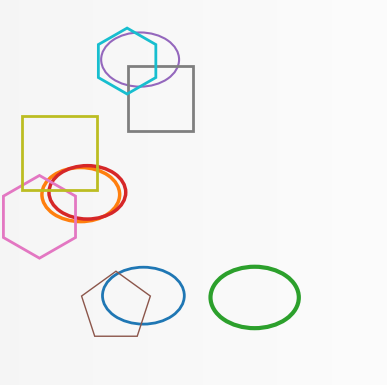[{"shape": "oval", "thickness": 2, "radius": 0.53, "center": [0.37, 0.232]}, {"shape": "oval", "thickness": 2.5, "radius": 0.5, "center": [0.209, 0.495]}, {"shape": "oval", "thickness": 3, "radius": 0.57, "center": [0.657, 0.227]}, {"shape": "oval", "thickness": 2.5, "radius": 0.5, "center": [0.225, 0.5]}, {"shape": "oval", "thickness": 1.5, "radius": 0.5, "center": [0.362, 0.845]}, {"shape": "pentagon", "thickness": 1, "radius": 0.47, "center": [0.299, 0.202]}, {"shape": "hexagon", "thickness": 2, "radius": 0.54, "center": [0.102, 0.437]}, {"shape": "square", "thickness": 2, "radius": 0.42, "center": [0.414, 0.745]}, {"shape": "square", "thickness": 2, "radius": 0.48, "center": [0.154, 0.603]}, {"shape": "hexagon", "thickness": 2, "radius": 0.43, "center": [0.328, 0.841]}]